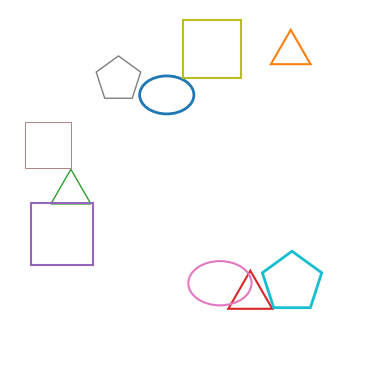[{"shape": "oval", "thickness": 2, "radius": 0.35, "center": [0.433, 0.753]}, {"shape": "triangle", "thickness": 1.5, "radius": 0.3, "center": [0.755, 0.863]}, {"shape": "triangle", "thickness": 1, "radius": 0.3, "center": [0.184, 0.5]}, {"shape": "triangle", "thickness": 1.5, "radius": 0.33, "center": [0.65, 0.231]}, {"shape": "square", "thickness": 1.5, "radius": 0.4, "center": [0.162, 0.391]}, {"shape": "square", "thickness": 0.5, "radius": 0.3, "center": [0.125, 0.623]}, {"shape": "oval", "thickness": 1.5, "radius": 0.41, "center": [0.571, 0.264]}, {"shape": "pentagon", "thickness": 1, "radius": 0.3, "center": [0.308, 0.794]}, {"shape": "square", "thickness": 1.5, "radius": 0.38, "center": [0.55, 0.874]}, {"shape": "pentagon", "thickness": 2, "radius": 0.41, "center": [0.759, 0.266]}]